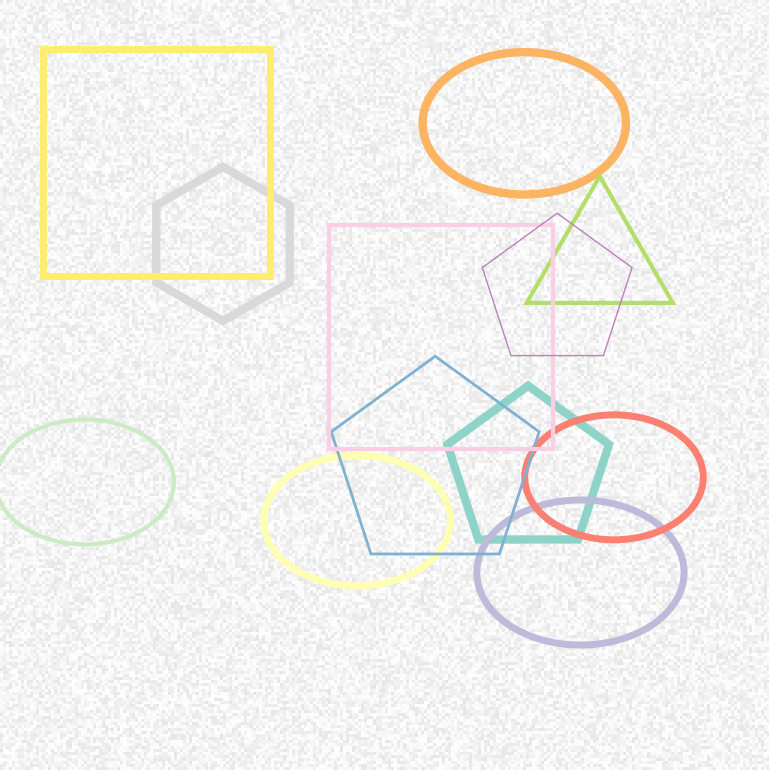[{"shape": "pentagon", "thickness": 3, "radius": 0.55, "center": [0.686, 0.389]}, {"shape": "oval", "thickness": 2.5, "radius": 0.61, "center": [0.464, 0.324]}, {"shape": "oval", "thickness": 2.5, "radius": 0.67, "center": [0.754, 0.256]}, {"shape": "oval", "thickness": 2.5, "radius": 0.58, "center": [0.797, 0.38]}, {"shape": "pentagon", "thickness": 1, "radius": 0.71, "center": [0.565, 0.395]}, {"shape": "oval", "thickness": 3, "radius": 0.66, "center": [0.681, 0.84]}, {"shape": "triangle", "thickness": 1.5, "radius": 0.55, "center": [0.779, 0.661]}, {"shape": "square", "thickness": 1.5, "radius": 0.73, "center": [0.573, 0.562]}, {"shape": "hexagon", "thickness": 3, "radius": 0.5, "center": [0.29, 0.683]}, {"shape": "pentagon", "thickness": 0.5, "radius": 0.51, "center": [0.724, 0.621]}, {"shape": "oval", "thickness": 1.5, "radius": 0.58, "center": [0.11, 0.374]}, {"shape": "square", "thickness": 2.5, "radius": 0.74, "center": [0.203, 0.789]}]